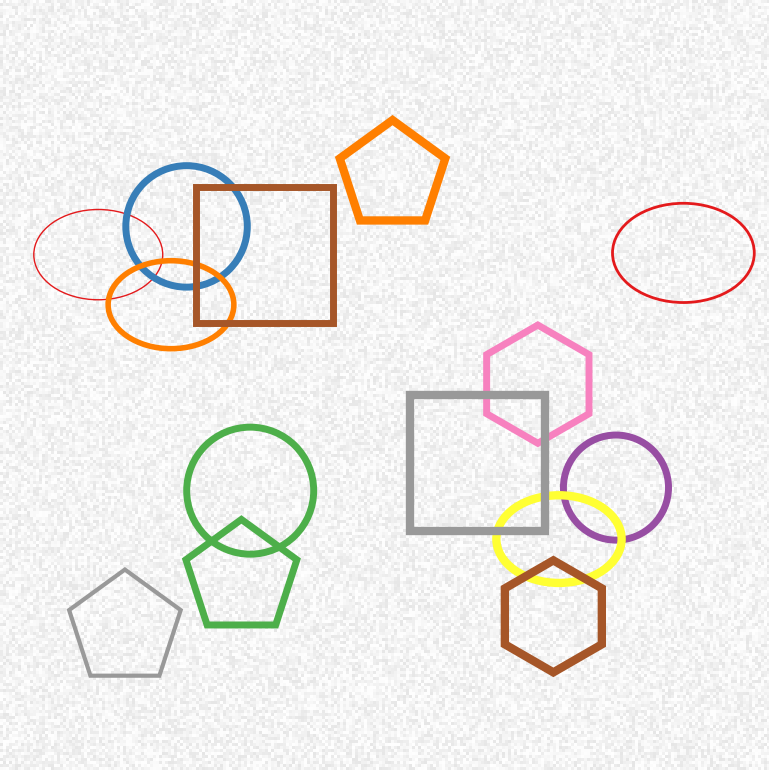[{"shape": "oval", "thickness": 1, "radius": 0.46, "center": [0.888, 0.672]}, {"shape": "oval", "thickness": 0.5, "radius": 0.42, "center": [0.128, 0.669]}, {"shape": "circle", "thickness": 2.5, "radius": 0.39, "center": [0.242, 0.706]}, {"shape": "circle", "thickness": 2.5, "radius": 0.41, "center": [0.325, 0.363]}, {"shape": "pentagon", "thickness": 2.5, "radius": 0.38, "center": [0.313, 0.25]}, {"shape": "circle", "thickness": 2.5, "radius": 0.34, "center": [0.8, 0.367]}, {"shape": "oval", "thickness": 2, "radius": 0.41, "center": [0.222, 0.604]}, {"shape": "pentagon", "thickness": 3, "radius": 0.36, "center": [0.51, 0.772]}, {"shape": "oval", "thickness": 3, "radius": 0.41, "center": [0.726, 0.3]}, {"shape": "hexagon", "thickness": 3, "radius": 0.36, "center": [0.719, 0.2]}, {"shape": "square", "thickness": 2.5, "radius": 0.44, "center": [0.344, 0.669]}, {"shape": "hexagon", "thickness": 2.5, "radius": 0.38, "center": [0.698, 0.501]}, {"shape": "pentagon", "thickness": 1.5, "radius": 0.38, "center": [0.162, 0.184]}, {"shape": "square", "thickness": 3, "radius": 0.44, "center": [0.62, 0.399]}]